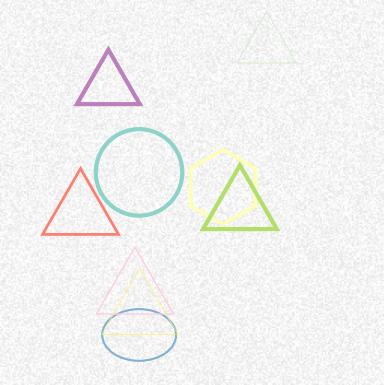[{"shape": "circle", "thickness": 3, "radius": 0.56, "center": [0.361, 0.552]}, {"shape": "hexagon", "thickness": 2.5, "radius": 0.48, "center": [0.579, 0.514]}, {"shape": "triangle", "thickness": 2, "radius": 0.57, "center": [0.209, 0.448]}, {"shape": "oval", "thickness": 1.5, "radius": 0.48, "center": [0.361, 0.13]}, {"shape": "triangle", "thickness": 3, "radius": 0.55, "center": [0.623, 0.46]}, {"shape": "triangle", "thickness": 1, "radius": 0.58, "center": [0.351, 0.242]}, {"shape": "triangle", "thickness": 3, "radius": 0.47, "center": [0.281, 0.777]}, {"shape": "triangle", "thickness": 0.5, "radius": 0.45, "center": [0.693, 0.881]}, {"shape": "triangle", "thickness": 0.5, "radius": 0.57, "center": [0.363, 0.188]}]